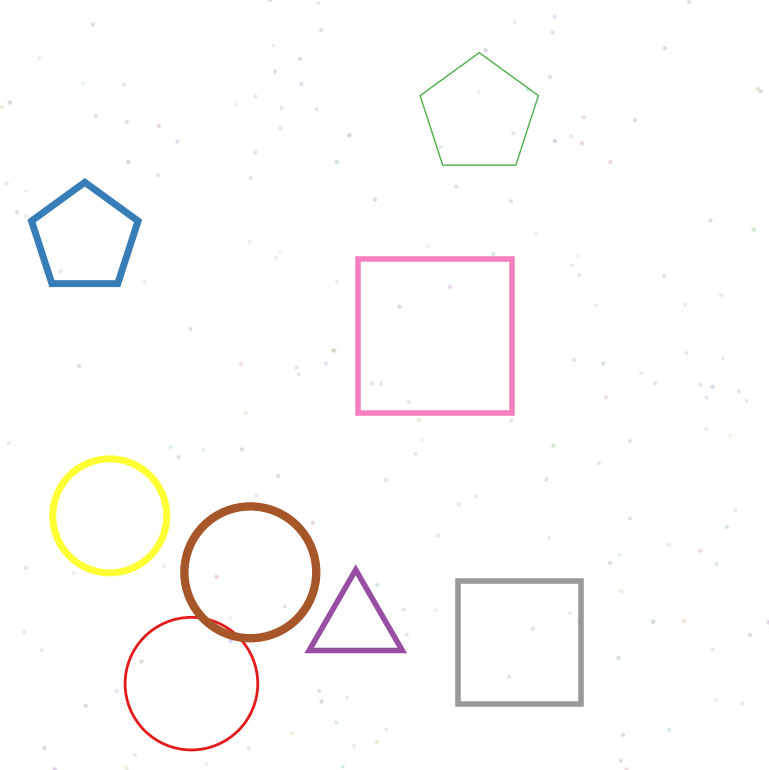[{"shape": "circle", "thickness": 1, "radius": 0.43, "center": [0.249, 0.112]}, {"shape": "pentagon", "thickness": 2.5, "radius": 0.36, "center": [0.11, 0.691]}, {"shape": "pentagon", "thickness": 0.5, "radius": 0.4, "center": [0.622, 0.851]}, {"shape": "triangle", "thickness": 2, "radius": 0.35, "center": [0.462, 0.19]}, {"shape": "circle", "thickness": 2.5, "radius": 0.37, "center": [0.143, 0.33]}, {"shape": "circle", "thickness": 3, "radius": 0.43, "center": [0.325, 0.257]}, {"shape": "square", "thickness": 2, "radius": 0.5, "center": [0.565, 0.564]}, {"shape": "square", "thickness": 2, "radius": 0.4, "center": [0.674, 0.166]}]